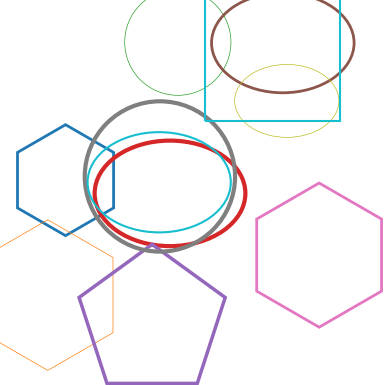[{"shape": "hexagon", "thickness": 2, "radius": 0.72, "center": [0.17, 0.532]}, {"shape": "hexagon", "thickness": 0.5, "radius": 0.98, "center": [0.124, 0.234]}, {"shape": "circle", "thickness": 0.5, "radius": 0.69, "center": [0.462, 0.89]}, {"shape": "oval", "thickness": 3, "radius": 0.98, "center": [0.442, 0.498]}, {"shape": "pentagon", "thickness": 2.5, "radius": 1.0, "center": [0.395, 0.166]}, {"shape": "oval", "thickness": 2, "radius": 0.93, "center": [0.735, 0.889]}, {"shape": "hexagon", "thickness": 2, "radius": 0.94, "center": [0.829, 0.337]}, {"shape": "circle", "thickness": 3, "radius": 0.98, "center": [0.415, 0.542]}, {"shape": "oval", "thickness": 0.5, "radius": 0.68, "center": [0.745, 0.738]}, {"shape": "oval", "thickness": 1.5, "radius": 0.93, "center": [0.413, 0.527]}, {"shape": "square", "thickness": 1.5, "radius": 0.88, "center": [0.707, 0.861]}]